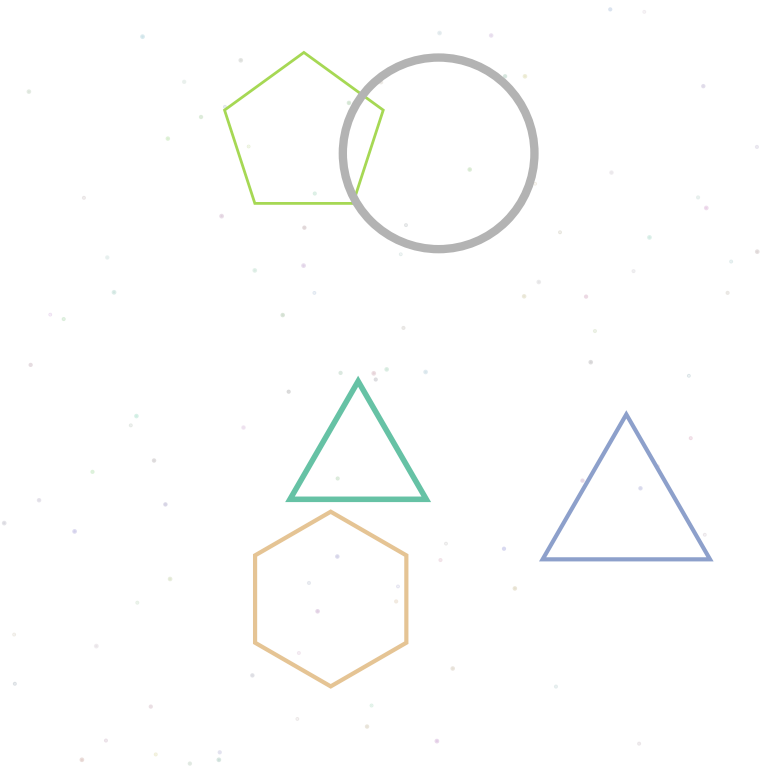[{"shape": "triangle", "thickness": 2, "radius": 0.51, "center": [0.465, 0.403]}, {"shape": "triangle", "thickness": 1.5, "radius": 0.63, "center": [0.813, 0.336]}, {"shape": "pentagon", "thickness": 1, "radius": 0.54, "center": [0.395, 0.824]}, {"shape": "hexagon", "thickness": 1.5, "radius": 0.57, "center": [0.429, 0.222]}, {"shape": "circle", "thickness": 3, "radius": 0.62, "center": [0.57, 0.801]}]